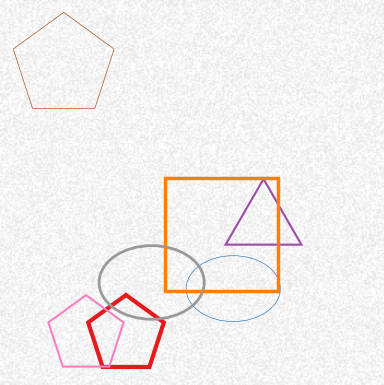[{"shape": "pentagon", "thickness": 3, "radius": 0.52, "center": [0.327, 0.13]}, {"shape": "oval", "thickness": 0.5, "radius": 0.61, "center": [0.606, 0.25]}, {"shape": "triangle", "thickness": 1.5, "radius": 0.57, "center": [0.684, 0.421]}, {"shape": "square", "thickness": 2.5, "radius": 0.74, "center": [0.574, 0.391]}, {"shape": "pentagon", "thickness": 0.5, "radius": 0.69, "center": [0.165, 0.83]}, {"shape": "pentagon", "thickness": 1.5, "radius": 0.51, "center": [0.223, 0.131]}, {"shape": "oval", "thickness": 2, "radius": 0.68, "center": [0.394, 0.266]}]